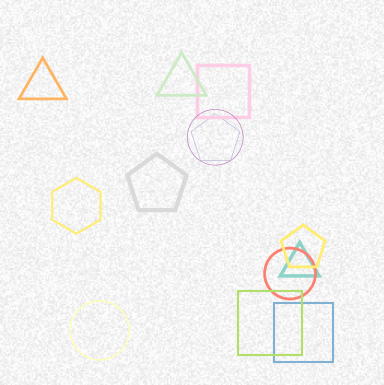[{"shape": "triangle", "thickness": 2.5, "radius": 0.29, "center": [0.779, 0.312]}, {"shape": "circle", "thickness": 1, "radius": 0.38, "center": [0.259, 0.142]}, {"shape": "pentagon", "thickness": 0.5, "radius": 0.33, "center": [0.56, 0.637]}, {"shape": "circle", "thickness": 2, "radius": 0.33, "center": [0.753, 0.289]}, {"shape": "square", "thickness": 1.5, "radius": 0.38, "center": [0.788, 0.137]}, {"shape": "triangle", "thickness": 2, "radius": 0.36, "center": [0.111, 0.779]}, {"shape": "square", "thickness": 1.5, "radius": 0.42, "center": [0.701, 0.162]}, {"shape": "square", "thickness": 2.5, "radius": 0.34, "center": [0.579, 0.763]}, {"shape": "pentagon", "thickness": 3, "radius": 0.4, "center": [0.408, 0.52]}, {"shape": "circle", "thickness": 0.5, "radius": 0.36, "center": [0.559, 0.643]}, {"shape": "triangle", "thickness": 2, "radius": 0.37, "center": [0.472, 0.789]}, {"shape": "pentagon", "thickness": 2, "radius": 0.3, "center": [0.787, 0.355]}, {"shape": "hexagon", "thickness": 1.5, "radius": 0.36, "center": [0.198, 0.466]}]